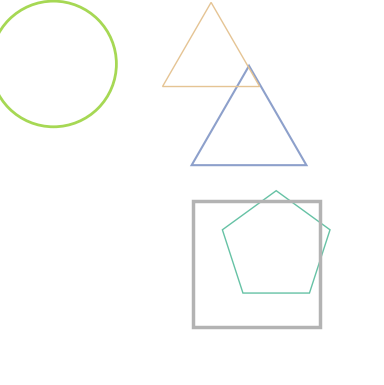[{"shape": "pentagon", "thickness": 1, "radius": 0.73, "center": [0.717, 0.358]}, {"shape": "triangle", "thickness": 1.5, "radius": 0.86, "center": [0.647, 0.657]}, {"shape": "circle", "thickness": 2, "radius": 0.82, "center": [0.139, 0.834]}, {"shape": "triangle", "thickness": 1, "radius": 0.73, "center": [0.548, 0.848]}, {"shape": "square", "thickness": 2.5, "radius": 0.82, "center": [0.666, 0.314]}]